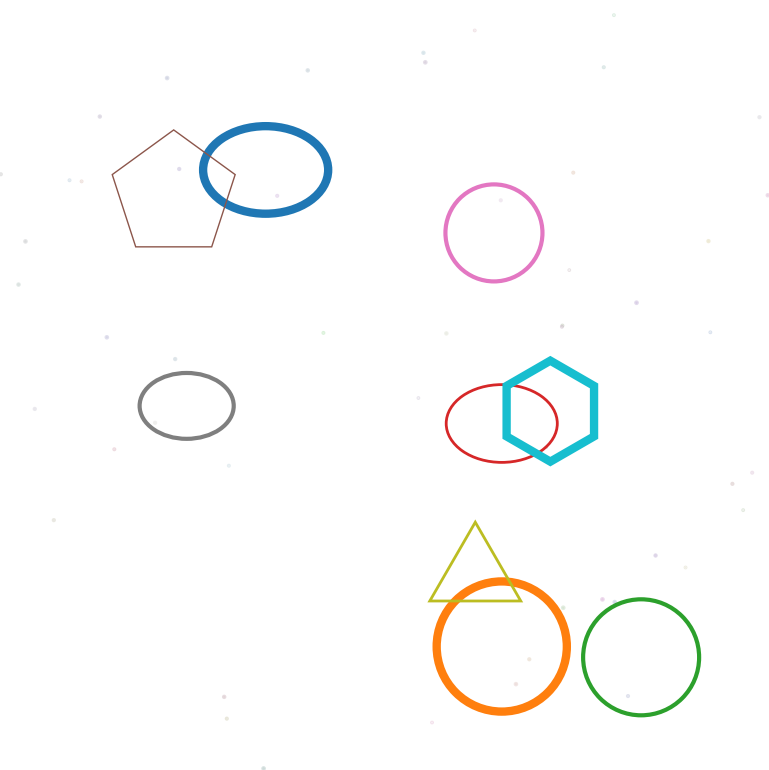[{"shape": "oval", "thickness": 3, "radius": 0.41, "center": [0.345, 0.779]}, {"shape": "circle", "thickness": 3, "radius": 0.42, "center": [0.652, 0.16]}, {"shape": "circle", "thickness": 1.5, "radius": 0.38, "center": [0.833, 0.146]}, {"shape": "oval", "thickness": 1, "radius": 0.36, "center": [0.652, 0.45]}, {"shape": "pentagon", "thickness": 0.5, "radius": 0.42, "center": [0.226, 0.747]}, {"shape": "circle", "thickness": 1.5, "radius": 0.32, "center": [0.641, 0.698]}, {"shape": "oval", "thickness": 1.5, "radius": 0.31, "center": [0.242, 0.473]}, {"shape": "triangle", "thickness": 1, "radius": 0.34, "center": [0.617, 0.254]}, {"shape": "hexagon", "thickness": 3, "radius": 0.33, "center": [0.715, 0.466]}]